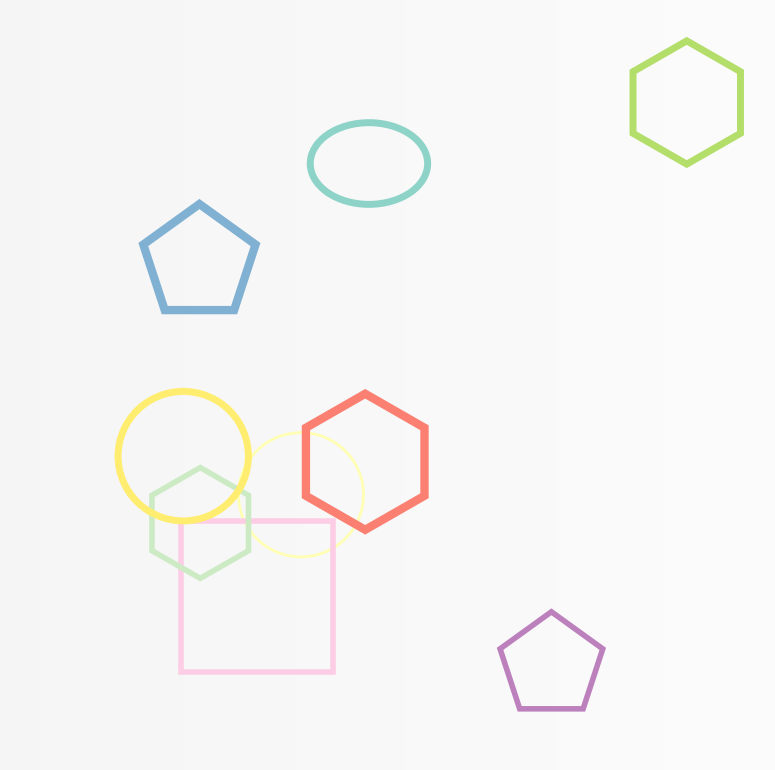[{"shape": "oval", "thickness": 2.5, "radius": 0.38, "center": [0.476, 0.788]}, {"shape": "circle", "thickness": 1, "radius": 0.4, "center": [0.388, 0.357]}, {"shape": "hexagon", "thickness": 3, "radius": 0.44, "center": [0.471, 0.4]}, {"shape": "pentagon", "thickness": 3, "radius": 0.38, "center": [0.257, 0.659]}, {"shape": "hexagon", "thickness": 2.5, "radius": 0.4, "center": [0.886, 0.867]}, {"shape": "square", "thickness": 2, "radius": 0.49, "center": [0.331, 0.225]}, {"shape": "pentagon", "thickness": 2, "radius": 0.35, "center": [0.711, 0.136]}, {"shape": "hexagon", "thickness": 2, "radius": 0.36, "center": [0.258, 0.321]}, {"shape": "circle", "thickness": 2.5, "radius": 0.42, "center": [0.236, 0.408]}]